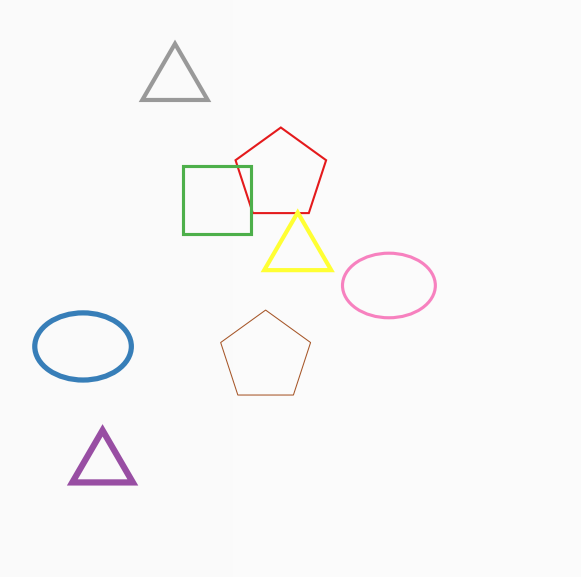[{"shape": "pentagon", "thickness": 1, "radius": 0.41, "center": [0.483, 0.696]}, {"shape": "oval", "thickness": 2.5, "radius": 0.42, "center": [0.143, 0.399]}, {"shape": "square", "thickness": 1.5, "radius": 0.29, "center": [0.373, 0.652]}, {"shape": "triangle", "thickness": 3, "radius": 0.3, "center": [0.176, 0.194]}, {"shape": "triangle", "thickness": 2, "radius": 0.33, "center": [0.512, 0.565]}, {"shape": "pentagon", "thickness": 0.5, "radius": 0.41, "center": [0.457, 0.381]}, {"shape": "oval", "thickness": 1.5, "radius": 0.4, "center": [0.669, 0.505]}, {"shape": "triangle", "thickness": 2, "radius": 0.32, "center": [0.301, 0.858]}]